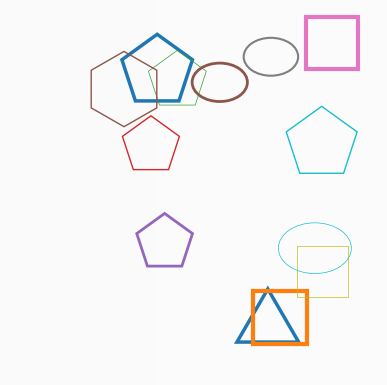[{"shape": "triangle", "thickness": 2.5, "radius": 0.46, "center": [0.691, 0.157]}, {"shape": "pentagon", "thickness": 2.5, "radius": 0.48, "center": [0.406, 0.815]}, {"shape": "square", "thickness": 3, "radius": 0.35, "center": [0.722, 0.175]}, {"shape": "pentagon", "thickness": 0.5, "radius": 0.39, "center": [0.458, 0.791]}, {"shape": "pentagon", "thickness": 1, "radius": 0.39, "center": [0.39, 0.622]}, {"shape": "pentagon", "thickness": 2, "radius": 0.38, "center": [0.425, 0.37]}, {"shape": "oval", "thickness": 2, "radius": 0.36, "center": [0.567, 0.786]}, {"shape": "hexagon", "thickness": 1, "radius": 0.49, "center": [0.32, 0.769]}, {"shape": "square", "thickness": 3, "radius": 0.34, "center": [0.857, 0.888]}, {"shape": "oval", "thickness": 1.5, "radius": 0.35, "center": [0.699, 0.853]}, {"shape": "square", "thickness": 0.5, "radius": 0.33, "center": [0.833, 0.295]}, {"shape": "pentagon", "thickness": 1, "radius": 0.48, "center": [0.83, 0.628]}, {"shape": "oval", "thickness": 0.5, "radius": 0.47, "center": [0.813, 0.355]}]